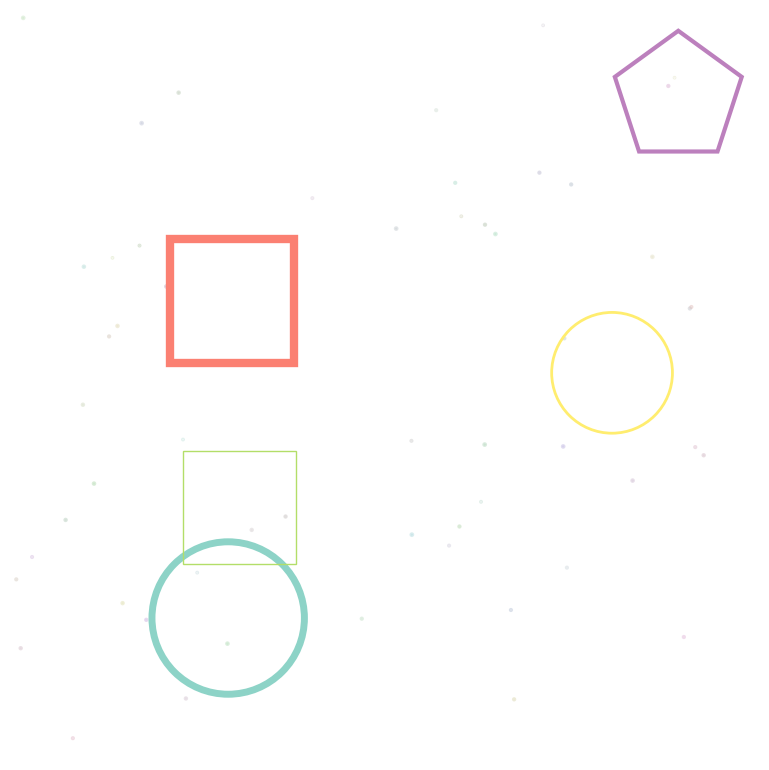[{"shape": "circle", "thickness": 2.5, "radius": 0.49, "center": [0.296, 0.197]}, {"shape": "square", "thickness": 3, "radius": 0.4, "center": [0.301, 0.609]}, {"shape": "square", "thickness": 0.5, "radius": 0.37, "center": [0.311, 0.34]}, {"shape": "pentagon", "thickness": 1.5, "radius": 0.43, "center": [0.881, 0.873]}, {"shape": "circle", "thickness": 1, "radius": 0.39, "center": [0.795, 0.516]}]